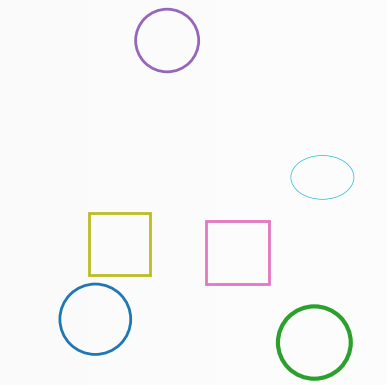[{"shape": "circle", "thickness": 2, "radius": 0.46, "center": [0.246, 0.171]}, {"shape": "circle", "thickness": 3, "radius": 0.47, "center": [0.811, 0.11]}, {"shape": "circle", "thickness": 2, "radius": 0.41, "center": [0.431, 0.895]}, {"shape": "square", "thickness": 2, "radius": 0.41, "center": [0.614, 0.343]}, {"shape": "square", "thickness": 2, "radius": 0.4, "center": [0.308, 0.367]}, {"shape": "oval", "thickness": 0.5, "radius": 0.41, "center": [0.832, 0.539]}]